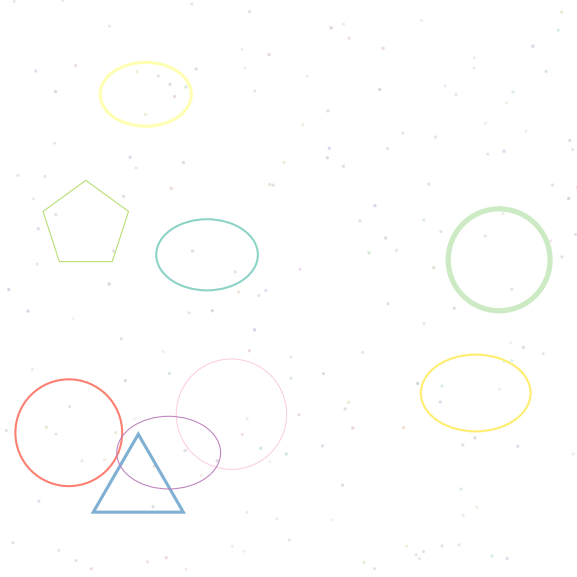[{"shape": "oval", "thickness": 1, "radius": 0.44, "center": [0.359, 0.558]}, {"shape": "oval", "thickness": 1.5, "radius": 0.39, "center": [0.252, 0.836]}, {"shape": "circle", "thickness": 1, "radius": 0.46, "center": [0.119, 0.25]}, {"shape": "triangle", "thickness": 1.5, "radius": 0.45, "center": [0.239, 0.157]}, {"shape": "pentagon", "thickness": 0.5, "radius": 0.39, "center": [0.149, 0.609]}, {"shape": "circle", "thickness": 0.5, "radius": 0.48, "center": [0.401, 0.282]}, {"shape": "oval", "thickness": 0.5, "radius": 0.45, "center": [0.292, 0.215]}, {"shape": "circle", "thickness": 2.5, "radius": 0.44, "center": [0.864, 0.549]}, {"shape": "oval", "thickness": 1, "radius": 0.47, "center": [0.824, 0.319]}]